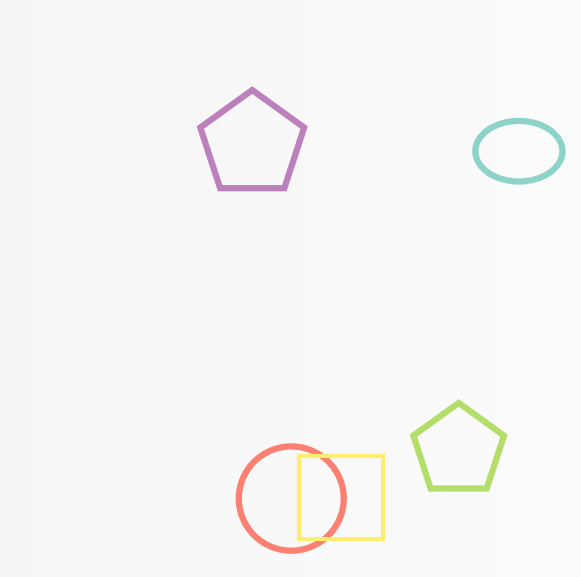[{"shape": "oval", "thickness": 3, "radius": 0.37, "center": [0.893, 0.737]}, {"shape": "circle", "thickness": 3, "radius": 0.45, "center": [0.501, 0.136]}, {"shape": "pentagon", "thickness": 3, "radius": 0.41, "center": [0.789, 0.22]}, {"shape": "pentagon", "thickness": 3, "radius": 0.47, "center": [0.434, 0.749]}, {"shape": "square", "thickness": 2, "radius": 0.36, "center": [0.587, 0.138]}]